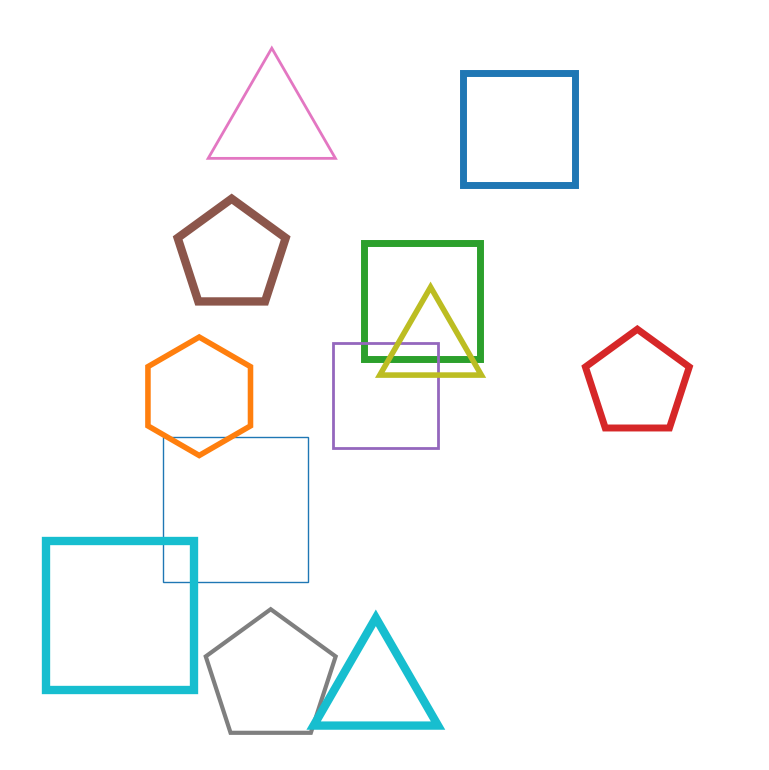[{"shape": "square", "thickness": 0.5, "radius": 0.47, "center": [0.306, 0.339]}, {"shape": "square", "thickness": 2.5, "radius": 0.36, "center": [0.674, 0.832]}, {"shape": "hexagon", "thickness": 2, "radius": 0.38, "center": [0.259, 0.485]}, {"shape": "square", "thickness": 2.5, "radius": 0.38, "center": [0.548, 0.609]}, {"shape": "pentagon", "thickness": 2.5, "radius": 0.35, "center": [0.828, 0.502]}, {"shape": "square", "thickness": 1, "radius": 0.34, "center": [0.501, 0.486]}, {"shape": "pentagon", "thickness": 3, "radius": 0.37, "center": [0.301, 0.668]}, {"shape": "triangle", "thickness": 1, "radius": 0.48, "center": [0.353, 0.842]}, {"shape": "pentagon", "thickness": 1.5, "radius": 0.44, "center": [0.352, 0.12]}, {"shape": "triangle", "thickness": 2, "radius": 0.38, "center": [0.559, 0.551]}, {"shape": "triangle", "thickness": 3, "radius": 0.47, "center": [0.488, 0.104]}, {"shape": "square", "thickness": 3, "radius": 0.48, "center": [0.156, 0.201]}]